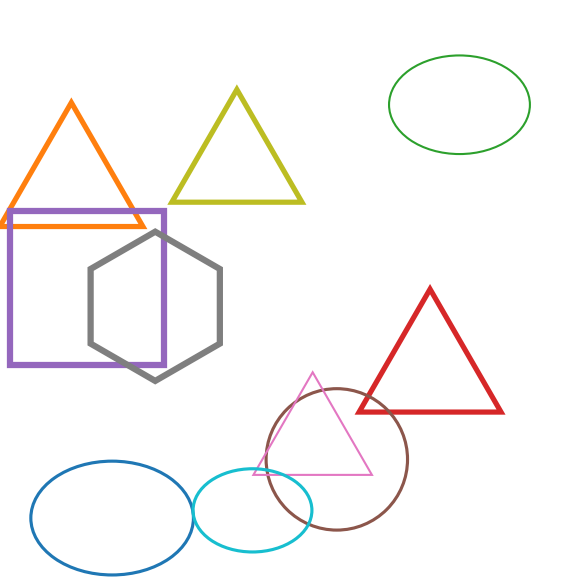[{"shape": "oval", "thickness": 1.5, "radius": 0.7, "center": [0.194, 0.102]}, {"shape": "triangle", "thickness": 2.5, "radius": 0.72, "center": [0.124, 0.678]}, {"shape": "oval", "thickness": 1, "radius": 0.61, "center": [0.796, 0.818]}, {"shape": "triangle", "thickness": 2.5, "radius": 0.71, "center": [0.745, 0.357]}, {"shape": "square", "thickness": 3, "radius": 0.67, "center": [0.15, 0.5]}, {"shape": "circle", "thickness": 1.5, "radius": 0.61, "center": [0.583, 0.204]}, {"shape": "triangle", "thickness": 1, "radius": 0.59, "center": [0.541, 0.236]}, {"shape": "hexagon", "thickness": 3, "radius": 0.65, "center": [0.269, 0.469]}, {"shape": "triangle", "thickness": 2.5, "radius": 0.65, "center": [0.41, 0.714]}, {"shape": "oval", "thickness": 1.5, "radius": 0.51, "center": [0.437, 0.115]}]